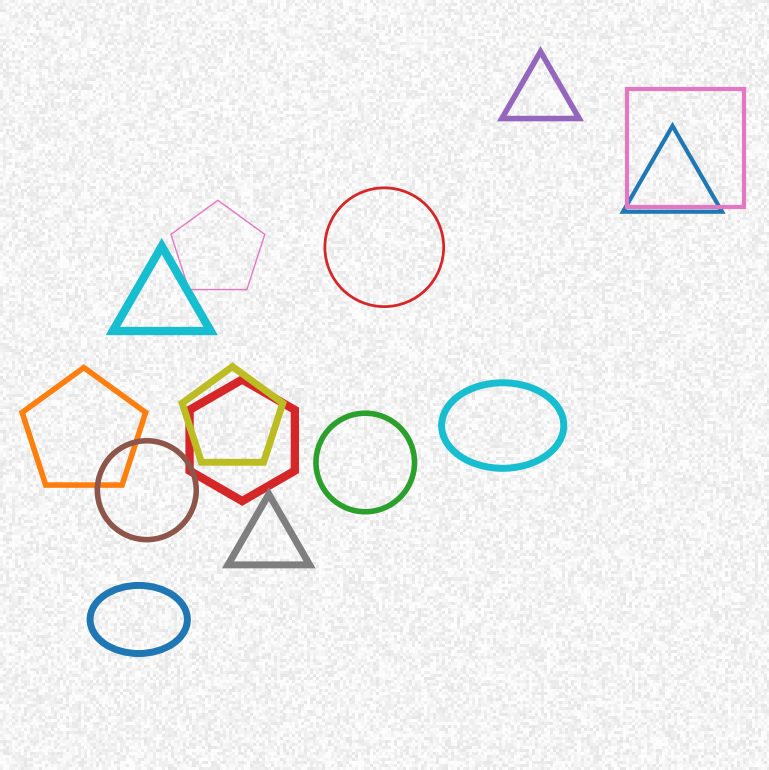[{"shape": "oval", "thickness": 2.5, "radius": 0.32, "center": [0.18, 0.196]}, {"shape": "triangle", "thickness": 1.5, "radius": 0.37, "center": [0.873, 0.762]}, {"shape": "pentagon", "thickness": 2, "radius": 0.42, "center": [0.109, 0.438]}, {"shape": "circle", "thickness": 2, "radius": 0.32, "center": [0.474, 0.399]}, {"shape": "circle", "thickness": 1, "radius": 0.39, "center": [0.499, 0.679]}, {"shape": "hexagon", "thickness": 3, "radius": 0.39, "center": [0.315, 0.428]}, {"shape": "triangle", "thickness": 2, "radius": 0.29, "center": [0.702, 0.875]}, {"shape": "circle", "thickness": 2, "radius": 0.32, "center": [0.191, 0.363]}, {"shape": "square", "thickness": 1.5, "radius": 0.38, "center": [0.89, 0.808]}, {"shape": "pentagon", "thickness": 0.5, "radius": 0.32, "center": [0.283, 0.676]}, {"shape": "triangle", "thickness": 2.5, "radius": 0.31, "center": [0.349, 0.297]}, {"shape": "pentagon", "thickness": 2.5, "radius": 0.34, "center": [0.302, 0.455]}, {"shape": "triangle", "thickness": 3, "radius": 0.37, "center": [0.21, 0.607]}, {"shape": "oval", "thickness": 2.5, "radius": 0.4, "center": [0.653, 0.447]}]